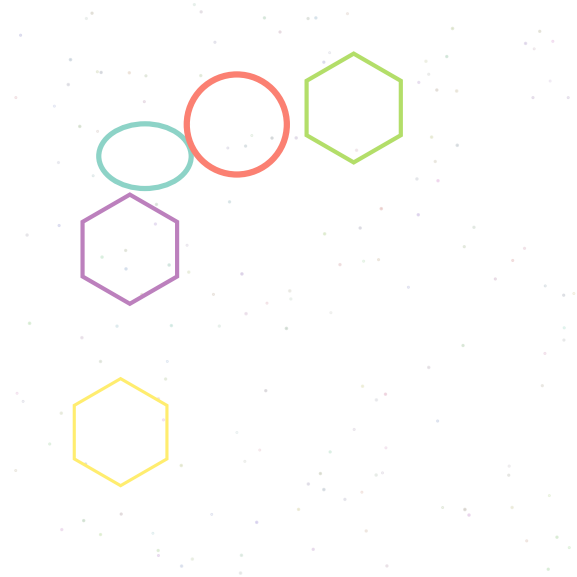[{"shape": "oval", "thickness": 2.5, "radius": 0.4, "center": [0.251, 0.729]}, {"shape": "circle", "thickness": 3, "radius": 0.43, "center": [0.41, 0.784]}, {"shape": "hexagon", "thickness": 2, "radius": 0.47, "center": [0.612, 0.812]}, {"shape": "hexagon", "thickness": 2, "radius": 0.47, "center": [0.225, 0.568]}, {"shape": "hexagon", "thickness": 1.5, "radius": 0.46, "center": [0.209, 0.251]}]